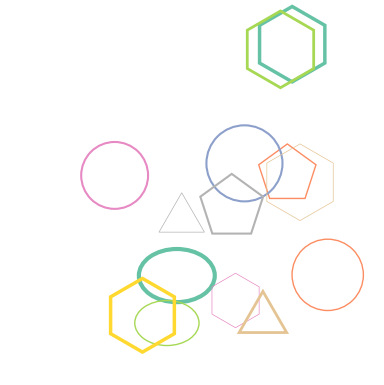[{"shape": "hexagon", "thickness": 2.5, "radius": 0.49, "center": [0.759, 0.885]}, {"shape": "oval", "thickness": 3, "radius": 0.49, "center": [0.459, 0.284]}, {"shape": "circle", "thickness": 1, "radius": 0.46, "center": [0.851, 0.286]}, {"shape": "pentagon", "thickness": 1, "radius": 0.39, "center": [0.746, 0.548]}, {"shape": "circle", "thickness": 1.5, "radius": 0.49, "center": [0.635, 0.576]}, {"shape": "hexagon", "thickness": 0.5, "radius": 0.35, "center": [0.612, 0.22]}, {"shape": "circle", "thickness": 1.5, "radius": 0.43, "center": [0.298, 0.544]}, {"shape": "hexagon", "thickness": 2, "radius": 0.5, "center": [0.729, 0.872]}, {"shape": "oval", "thickness": 1, "radius": 0.42, "center": [0.433, 0.161]}, {"shape": "hexagon", "thickness": 2.5, "radius": 0.48, "center": [0.37, 0.181]}, {"shape": "hexagon", "thickness": 0.5, "radius": 0.5, "center": [0.779, 0.527]}, {"shape": "triangle", "thickness": 2, "radius": 0.36, "center": [0.683, 0.172]}, {"shape": "triangle", "thickness": 0.5, "radius": 0.34, "center": [0.472, 0.431]}, {"shape": "pentagon", "thickness": 1.5, "radius": 0.43, "center": [0.602, 0.463]}]